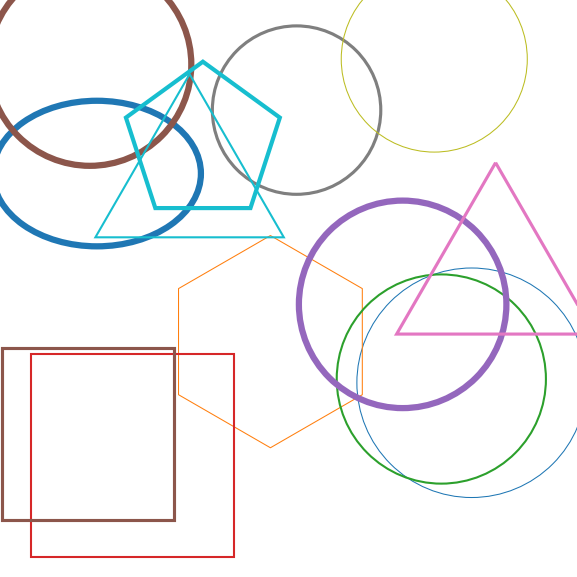[{"shape": "oval", "thickness": 3, "radius": 0.9, "center": [0.168, 0.699]}, {"shape": "circle", "thickness": 0.5, "radius": 0.99, "center": [0.817, 0.336]}, {"shape": "hexagon", "thickness": 0.5, "radius": 0.92, "center": [0.468, 0.408]}, {"shape": "circle", "thickness": 1, "radius": 0.91, "center": [0.764, 0.343]}, {"shape": "square", "thickness": 1, "radius": 0.88, "center": [0.229, 0.211]}, {"shape": "circle", "thickness": 3, "radius": 0.9, "center": [0.697, 0.472]}, {"shape": "square", "thickness": 1.5, "radius": 0.74, "center": [0.152, 0.247]}, {"shape": "circle", "thickness": 3, "radius": 0.88, "center": [0.156, 0.888]}, {"shape": "triangle", "thickness": 1.5, "radius": 0.99, "center": [0.858, 0.52]}, {"shape": "circle", "thickness": 1.5, "radius": 0.73, "center": [0.514, 0.808]}, {"shape": "circle", "thickness": 0.5, "radius": 0.81, "center": [0.752, 0.897]}, {"shape": "triangle", "thickness": 1, "radius": 0.94, "center": [0.328, 0.682]}, {"shape": "pentagon", "thickness": 2, "radius": 0.7, "center": [0.351, 0.752]}]